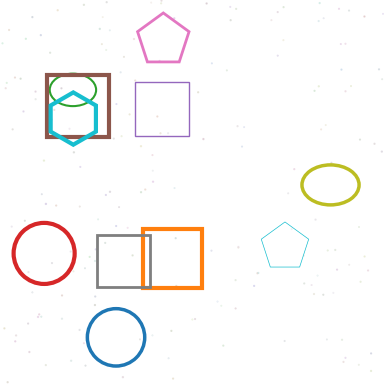[{"shape": "circle", "thickness": 2.5, "radius": 0.37, "center": [0.301, 0.124]}, {"shape": "square", "thickness": 3, "radius": 0.38, "center": [0.448, 0.329]}, {"shape": "oval", "thickness": 1.5, "radius": 0.3, "center": [0.189, 0.767]}, {"shape": "circle", "thickness": 3, "radius": 0.4, "center": [0.115, 0.342]}, {"shape": "square", "thickness": 1, "radius": 0.35, "center": [0.421, 0.717]}, {"shape": "square", "thickness": 3, "radius": 0.4, "center": [0.202, 0.725]}, {"shape": "pentagon", "thickness": 2, "radius": 0.35, "center": [0.424, 0.896]}, {"shape": "square", "thickness": 2, "radius": 0.34, "center": [0.321, 0.322]}, {"shape": "oval", "thickness": 2.5, "radius": 0.37, "center": [0.858, 0.52]}, {"shape": "hexagon", "thickness": 3, "radius": 0.34, "center": [0.19, 0.692]}, {"shape": "pentagon", "thickness": 0.5, "radius": 0.32, "center": [0.74, 0.359]}]